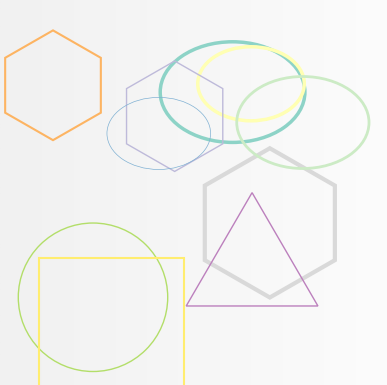[{"shape": "oval", "thickness": 2.5, "radius": 0.93, "center": [0.6, 0.761]}, {"shape": "oval", "thickness": 2.5, "radius": 0.69, "center": [0.648, 0.782]}, {"shape": "hexagon", "thickness": 1, "radius": 0.72, "center": [0.451, 0.698]}, {"shape": "oval", "thickness": 0.5, "radius": 0.67, "center": [0.41, 0.653]}, {"shape": "hexagon", "thickness": 1.5, "radius": 0.71, "center": [0.137, 0.779]}, {"shape": "circle", "thickness": 1, "radius": 0.96, "center": [0.24, 0.228]}, {"shape": "hexagon", "thickness": 3, "radius": 0.97, "center": [0.696, 0.421]}, {"shape": "triangle", "thickness": 1, "radius": 0.98, "center": [0.65, 0.303]}, {"shape": "oval", "thickness": 2, "radius": 0.85, "center": [0.782, 0.682]}, {"shape": "square", "thickness": 1.5, "radius": 0.94, "center": [0.287, 0.142]}]